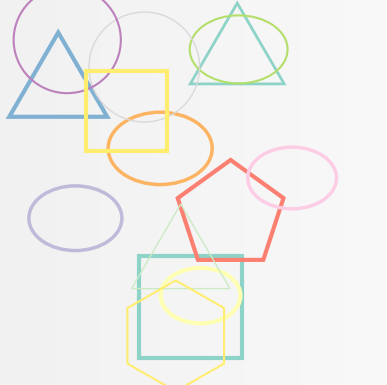[{"shape": "square", "thickness": 3, "radius": 0.66, "center": [0.491, 0.203]}, {"shape": "triangle", "thickness": 2, "radius": 0.7, "center": [0.612, 0.852]}, {"shape": "oval", "thickness": 3, "radius": 0.51, "center": [0.518, 0.232]}, {"shape": "oval", "thickness": 2.5, "radius": 0.6, "center": [0.195, 0.433]}, {"shape": "pentagon", "thickness": 3, "radius": 0.72, "center": [0.595, 0.441]}, {"shape": "triangle", "thickness": 3, "radius": 0.73, "center": [0.15, 0.77]}, {"shape": "oval", "thickness": 2.5, "radius": 0.67, "center": [0.413, 0.615]}, {"shape": "oval", "thickness": 1.5, "radius": 0.63, "center": [0.616, 0.872]}, {"shape": "oval", "thickness": 2.5, "radius": 0.57, "center": [0.754, 0.538]}, {"shape": "circle", "thickness": 1, "radius": 0.71, "center": [0.372, 0.826]}, {"shape": "circle", "thickness": 1.5, "radius": 0.69, "center": [0.173, 0.896]}, {"shape": "triangle", "thickness": 1, "radius": 0.73, "center": [0.467, 0.324]}, {"shape": "hexagon", "thickness": 1.5, "radius": 0.72, "center": [0.453, 0.128]}, {"shape": "square", "thickness": 3, "radius": 0.52, "center": [0.326, 0.712]}]